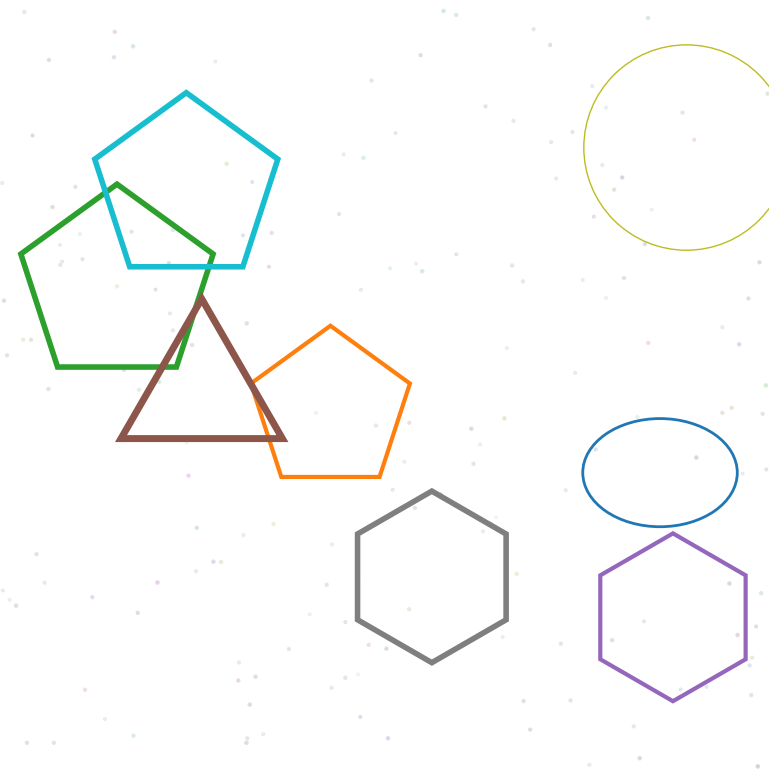[{"shape": "oval", "thickness": 1, "radius": 0.5, "center": [0.857, 0.386]}, {"shape": "pentagon", "thickness": 1.5, "radius": 0.54, "center": [0.429, 0.468]}, {"shape": "pentagon", "thickness": 2, "radius": 0.66, "center": [0.152, 0.63]}, {"shape": "hexagon", "thickness": 1.5, "radius": 0.54, "center": [0.874, 0.198]}, {"shape": "triangle", "thickness": 2.5, "radius": 0.61, "center": [0.262, 0.491]}, {"shape": "hexagon", "thickness": 2, "radius": 0.56, "center": [0.561, 0.251]}, {"shape": "circle", "thickness": 0.5, "radius": 0.67, "center": [0.892, 0.808]}, {"shape": "pentagon", "thickness": 2, "radius": 0.62, "center": [0.242, 0.755]}]